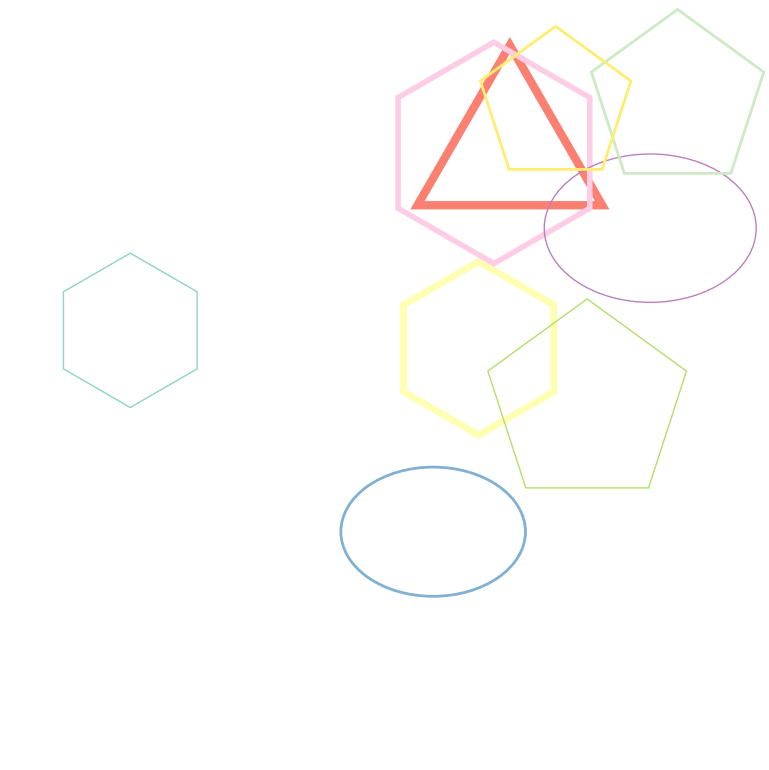[{"shape": "hexagon", "thickness": 0.5, "radius": 0.5, "center": [0.169, 0.571]}, {"shape": "hexagon", "thickness": 2.5, "radius": 0.56, "center": [0.622, 0.548]}, {"shape": "triangle", "thickness": 3, "radius": 0.69, "center": [0.662, 0.803]}, {"shape": "oval", "thickness": 1, "radius": 0.6, "center": [0.563, 0.309]}, {"shape": "pentagon", "thickness": 0.5, "radius": 0.68, "center": [0.763, 0.476]}, {"shape": "hexagon", "thickness": 2, "radius": 0.72, "center": [0.641, 0.801]}, {"shape": "oval", "thickness": 0.5, "radius": 0.69, "center": [0.844, 0.704]}, {"shape": "pentagon", "thickness": 1, "radius": 0.59, "center": [0.88, 0.87]}, {"shape": "pentagon", "thickness": 1, "radius": 0.51, "center": [0.722, 0.863]}]